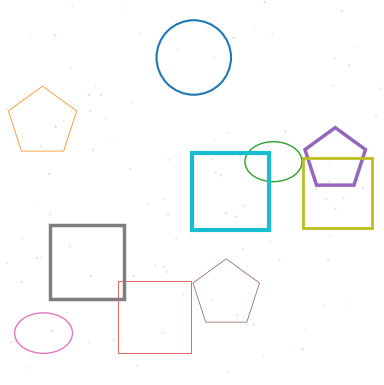[{"shape": "circle", "thickness": 1.5, "radius": 0.48, "center": [0.503, 0.851]}, {"shape": "pentagon", "thickness": 0.5, "radius": 0.47, "center": [0.11, 0.683]}, {"shape": "oval", "thickness": 1, "radius": 0.37, "center": [0.71, 0.58]}, {"shape": "square", "thickness": 0.5, "radius": 0.47, "center": [0.4, 0.177]}, {"shape": "pentagon", "thickness": 2.5, "radius": 0.41, "center": [0.871, 0.586]}, {"shape": "pentagon", "thickness": 0.5, "radius": 0.45, "center": [0.588, 0.237]}, {"shape": "oval", "thickness": 1, "radius": 0.38, "center": [0.113, 0.135]}, {"shape": "square", "thickness": 2.5, "radius": 0.48, "center": [0.225, 0.319]}, {"shape": "square", "thickness": 2, "radius": 0.45, "center": [0.877, 0.498]}, {"shape": "square", "thickness": 3, "radius": 0.5, "center": [0.599, 0.503]}]